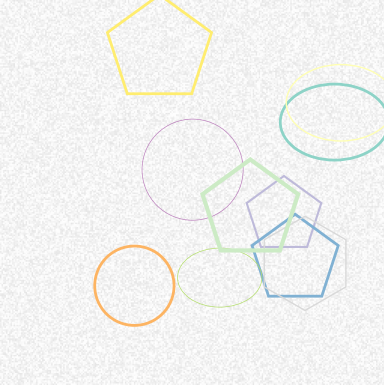[{"shape": "oval", "thickness": 2, "radius": 0.71, "center": [0.869, 0.683]}, {"shape": "oval", "thickness": 1, "radius": 0.71, "center": [0.885, 0.733]}, {"shape": "pentagon", "thickness": 1.5, "radius": 0.51, "center": [0.738, 0.441]}, {"shape": "pentagon", "thickness": 2, "radius": 0.59, "center": [0.767, 0.326]}, {"shape": "circle", "thickness": 2, "radius": 0.52, "center": [0.349, 0.258]}, {"shape": "oval", "thickness": 0.5, "radius": 0.55, "center": [0.571, 0.279]}, {"shape": "hexagon", "thickness": 1, "radius": 0.61, "center": [0.792, 0.316]}, {"shape": "circle", "thickness": 0.5, "radius": 0.66, "center": [0.5, 0.559]}, {"shape": "pentagon", "thickness": 3, "radius": 0.65, "center": [0.65, 0.455]}, {"shape": "pentagon", "thickness": 2, "radius": 0.71, "center": [0.414, 0.872]}]